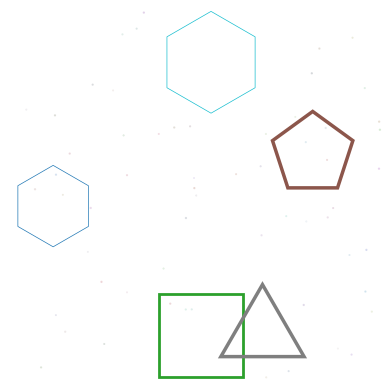[{"shape": "hexagon", "thickness": 0.5, "radius": 0.53, "center": [0.138, 0.465]}, {"shape": "square", "thickness": 2, "radius": 0.54, "center": [0.522, 0.128]}, {"shape": "pentagon", "thickness": 2.5, "radius": 0.55, "center": [0.812, 0.601]}, {"shape": "triangle", "thickness": 2.5, "radius": 0.62, "center": [0.682, 0.136]}, {"shape": "hexagon", "thickness": 0.5, "radius": 0.66, "center": [0.548, 0.838]}]